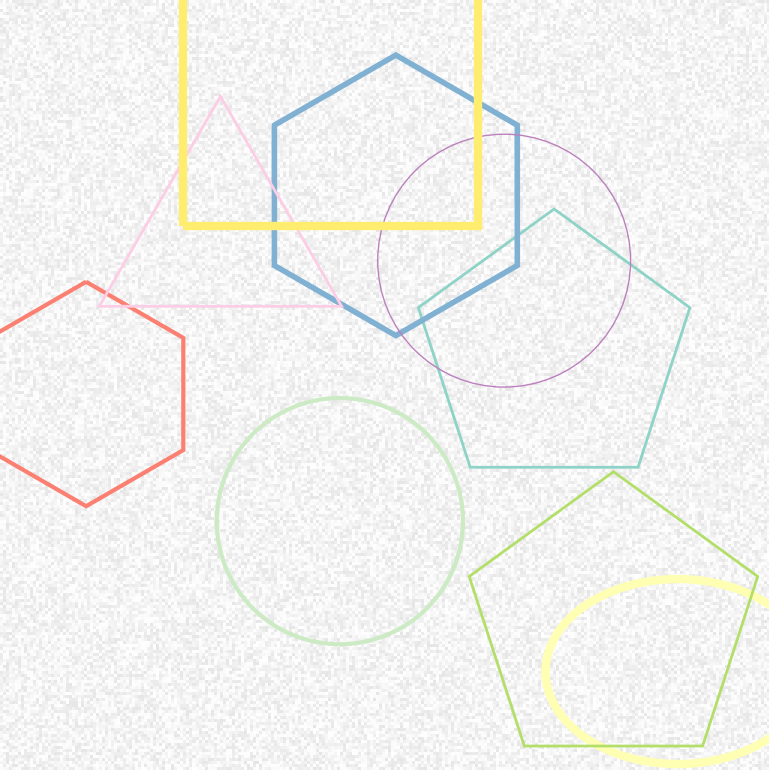[{"shape": "pentagon", "thickness": 1, "radius": 0.93, "center": [0.72, 0.543]}, {"shape": "oval", "thickness": 3, "radius": 0.86, "center": [0.88, 0.128]}, {"shape": "hexagon", "thickness": 1.5, "radius": 0.73, "center": [0.112, 0.488]}, {"shape": "hexagon", "thickness": 2, "radius": 0.91, "center": [0.514, 0.746]}, {"shape": "pentagon", "thickness": 1, "radius": 0.98, "center": [0.797, 0.19]}, {"shape": "triangle", "thickness": 1, "radius": 0.91, "center": [0.286, 0.693]}, {"shape": "circle", "thickness": 0.5, "radius": 0.82, "center": [0.655, 0.661]}, {"shape": "circle", "thickness": 1.5, "radius": 0.8, "center": [0.441, 0.323]}, {"shape": "square", "thickness": 3, "radius": 0.96, "center": [0.43, 0.898]}]